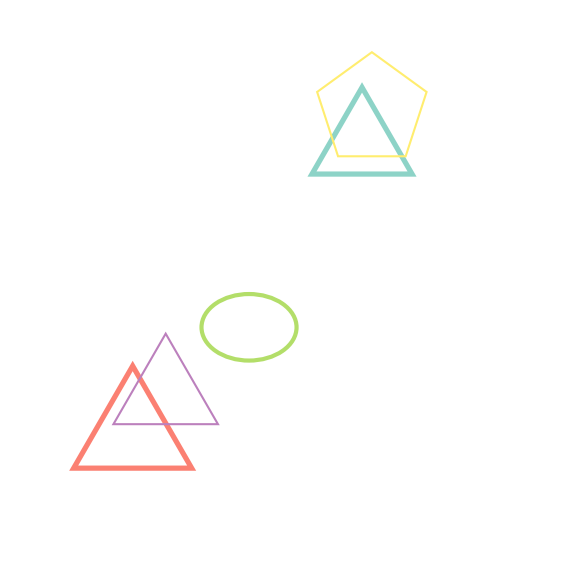[{"shape": "triangle", "thickness": 2.5, "radius": 0.5, "center": [0.627, 0.748]}, {"shape": "triangle", "thickness": 2.5, "radius": 0.59, "center": [0.23, 0.247]}, {"shape": "oval", "thickness": 2, "radius": 0.41, "center": [0.431, 0.432]}, {"shape": "triangle", "thickness": 1, "radius": 0.52, "center": [0.287, 0.317]}, {"shape": "pentagon", "thickness": 1, "radius": 0.5, "center": [0.644, 0.809]}]